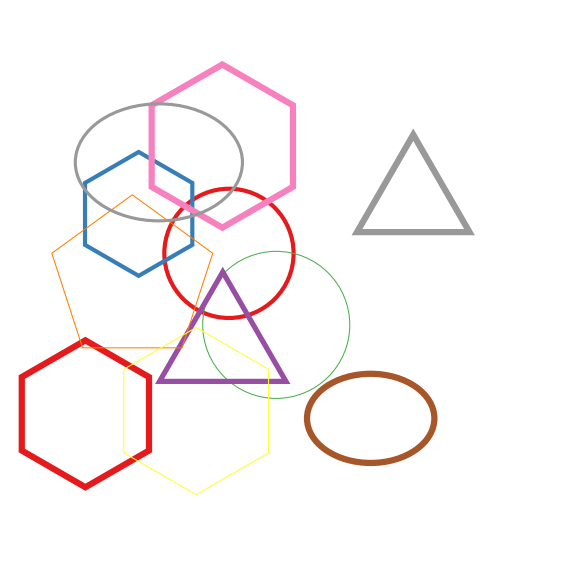[{"shape": "circle", "thickness": 2, "radius": 0.56, "center": [0.396, 0.56]}, {"shape": "hexagon", "thickness": 3, "radius": 0.64, "center": [0.148, 0.283]}, {"shape": "hexagon", "thickness": 2, "radius": 0.54, "center": [0.24, 0.629]}, {"shape": "circle", "thickness": 0.5, "radius": 0.64, "center": [0.478, 0.437]}, {"shape": "triangle", "thickness": 2.5, "radius": 0.63, "center": [0.386, 0.402]}, {"shape": "pentagon", "thickness": 0.5, "radius": 0.73, "center": [0.229, 0.515]}, {"shape": "hexagon", "thickness": 0.5, "radius": 0.72, "center": [0.34, 0.287]}, {"shape": "oval", "thickness": 3, "radius": 0.55, "center": [0.642, 0.275]}, {"shape": "hexagon", "thickness": 3, "radius": 0.71, "center": [0.385, 0.746]}, {"shape": "oval", "thickness": 1.5, "radius": 0.72, "center": [0.275, 0.718]}, {"shape": "triangle", "thickness": 3, "radius": 0.56, "center": [0.716, 0.653]}]